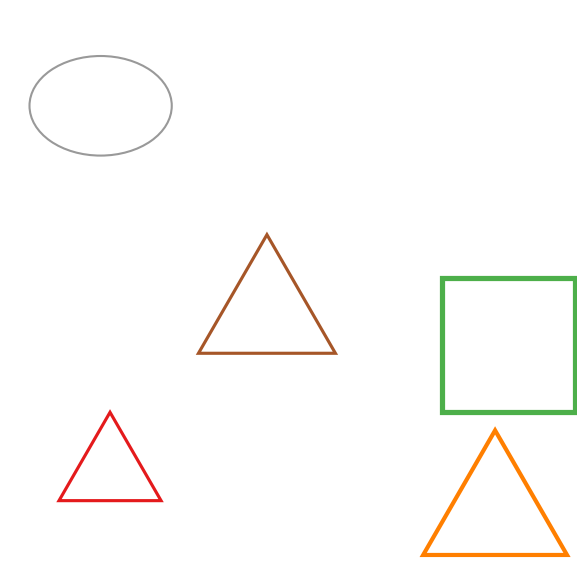[{"shape": "triangle", "thickness": 1.5, "radius": 0.51, "center": [0.191, 0.183]}, {"shape": "square", "thickness": 2.5, "radius": 0.58, "center": [0.881, 0.402]}, {"shape": "triangle", "thickness": 2, "radius": 0.72, "center": [0.857, 0.11]}, {"shape": "triangle", "thickness": 1.5, "radius": 0.68, "center": [0.462, 0.456]}, {"shape": "oval", "thickness": 1, "radius": 0.62, "center": [0.174, 0.816]}]